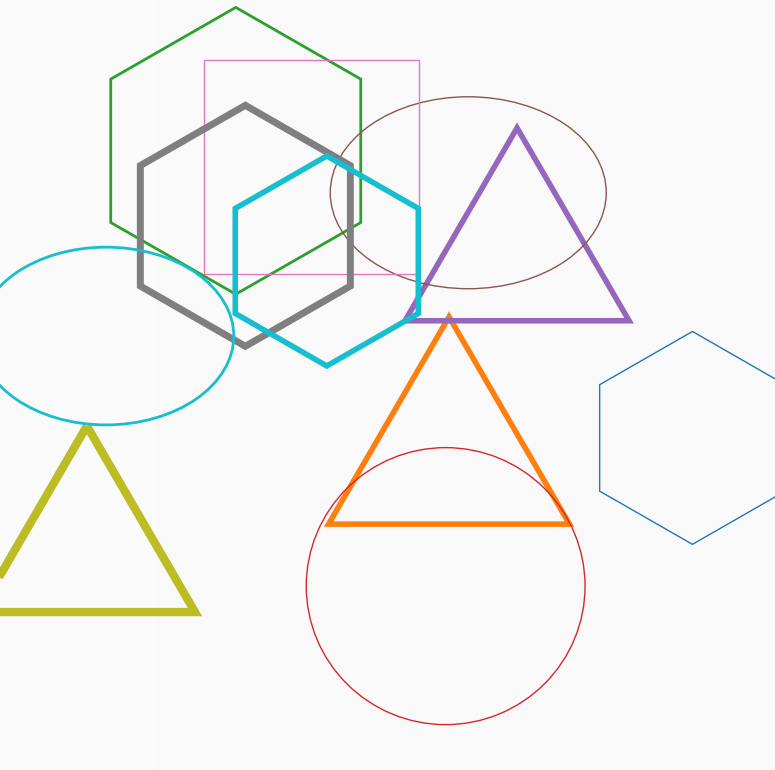[{"shape": "hexagon", "thickness": 0.5, "radius": 0.69, "center": [0.893, 0.431]}, {"shape": "triangle", "thickness": 2, "radius": 0.9, "center": [0.579, 0.409]}, {"shape": "hexagon", "thickness": 1, "radius": 0.93, "center": [0.304, 0.804]}, {"shape": "circle", "thickness": 0.5, "radius": 0.9, "center": [0.575, 0.239]}, {"shape": "triangle", "thickness": 2, "radius": 0.83, "center": [0.667, 0.667]}, {"shape": "oval", "thickness": 0.5, "radius": 0.89, "center": [0.604, 0.75]}, {"shape": "square", "thickness": 0.5, "radius": 0.69, "center": [0.402, 0.783]}, {"shape": "hexagon", "thickness": 2.5, "radius": 0.78, "center": [0.317, 0.707]}, {"shape": "triangle", "thickness": 3, "radius": 0.81, "center": [0.112, 0.286]}, {"shape": "oval", "thickness": 1, "radius": 0.82, "center": [0.137, 0.564]}, {"shape": "hexagon", "thickness": 2, "radius": 0.68, "center": [0.422, 0.661]}]